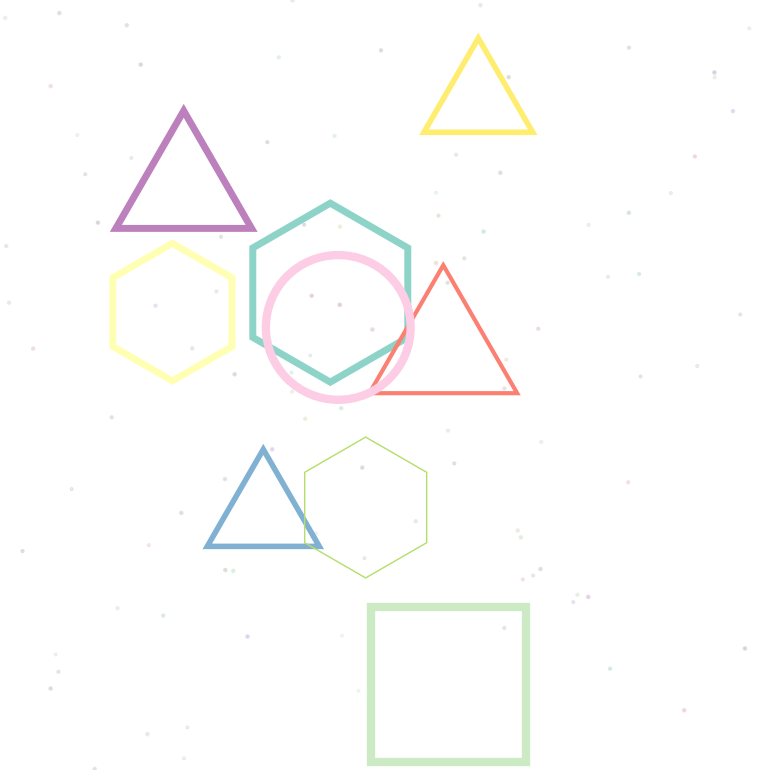[{"shape": "hexagon", "thickness": 2.5, "radius": 0.58, "center": [0.429, 0.62]}, {"shape": "hexagon", "thickness": 2.5, "radius": 0.45, "center": [0.224, 0.595]}, {"shape": "triangle", "thickness": 1.5, "radius": 0.55, "center": [0.576, 0.545]}, {"shape": "triangle", "thickness": 2, "radius": 0.42, "center": [0.342, 0.332]}, {"shape": "hexagon", "thickness": 0.5, "radius": 0.46, "center": [0.475, 0.341]}, {"shape": "circle", "thickness": 3, "radius": 0.47, "center": [0.439, 0.575]}, {"shape": "triangle", "thickness": 2.5, "radius": 0.51, "center": [0.239, 0.754]}, {"shape": "square", "thickness": 3, "radius": 0.5, "center": [0.583, 0.111]}, {"shape": "triangle", "thickness": 2, "radius": 0.41, "center": [0.621, 0.869]}]